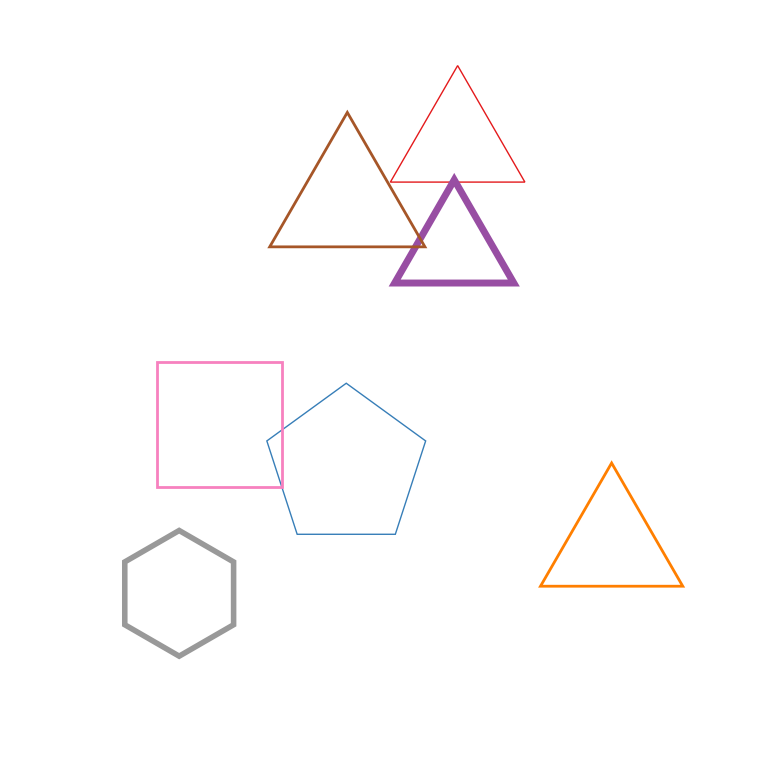[{"shape": "triangle", "thickness": 0.5, "radius": 0.5, "center": [0.594, 0.814]}, {"shape": "pentagon", "thickness": 0.5, "radius": 0.54, "center": [0.45, 0.394]}, {"shape": "triangle", "thickness": 2.5, "radius": 0.45, "center": [0.59, 0.677]}, {"shape": "triangle", "thickness": 1, "radius": 0.53, "center": [0.794, 0.292]}, {"shape": "triangle", "thickness": 1, "radius": 0.58, "center": [0.451, 0.738]}, {"shape": "square", "thickness": 1, "radius": 0.41, "center": [0.285, 0.449]}, {"shape": "hexagon", "thickness": 2, "radius": 0.41, "center": [0.233, 0.229]}]